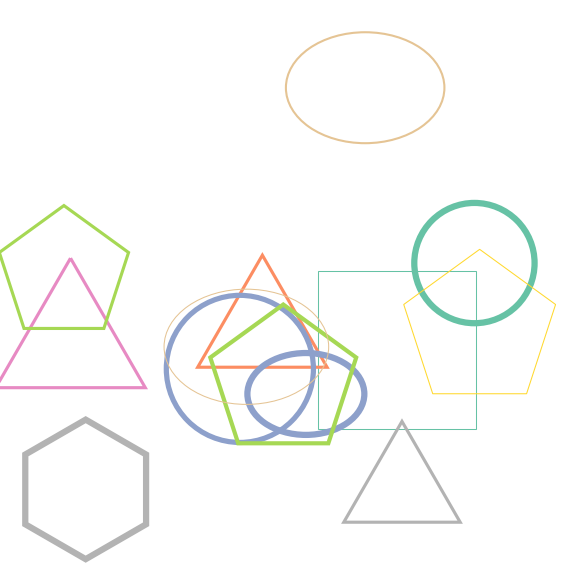[{"shape": "circle", "thickness": 3, "radius": 0.52, "center": [0.822, 0.544]}, {"shape": "square", "thickness": 0.5, "radius": 0.68, "center": [0.687, 0.393]}, {"shape": "triangle", "thickness": 1.5, "radius": 0.65, "center": [0.454, 0.428]}, {"shape": "oval", "thickness": 3, "radius": 0.51, "center": [0.53, 0.317]}, {"shape": "circle", "thickness": 2.5, "radius": 0.64, "center": [0.415, 0.36]}, {"shape": "triangle", "thickness": 1.5, "radius": 0.75, "center": [0.122, 0.403]}, {"shape": "pentagon", "thickness": 2, "radius": 0.66, "center": [0.49, 0.339]}, {"shape": "pentagon", "thickness": 1.5, "radius": 0.59, "center": [0.111, 0.526]}, {"shape": "pentagon", "thickness": 0.5, "radius": 0.69, "center": [0.831, 0.429]}, {"shape": "oval", "thickness": 0.5, "radius": 0.71, "center": [0.427, 0.399]}, {"shape": "oval", "thickness": 1, "radius": 0.69, "center": [0.632, 0.847]}, {"shape": "triangle", "thickness": 1.5, "radius": 0.58, "center": [0.696, 0.153]}, {"shape": "hexagon", "thickness": 3, "radius": 0.6, "center": [0.148, 0.152]}]